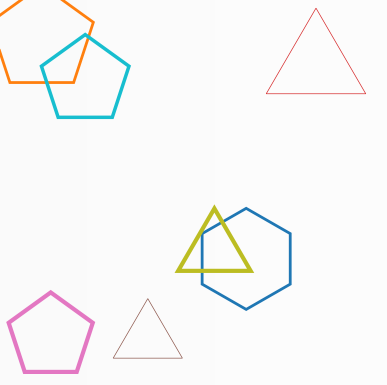[{"shape": "hexagon", "thickness": 2, "radius": 0.66, "center": [0.635, 0.328]}, {"shape": "pentagon", "thickness": 2, "radius": 0.7, "center": [0.108, 0.899]}, {"shape": "triangle", "thickness": 0.5, "radius": 0.74, "center": [0.815, 0.831]}, {"shape": "triangle", "thickness": 0.5, "radius": 0.52, "center": [0.381, 0.121]}, {"shape": "pentagon", "thickness": 3, "radius": 0.57, "center": [0.131, 0.126]}, {"shape": "triangle", "thickness": 3, "radius": 0.54, "center": [0.553, 0.35]}, {"shape": "pentagon", "thickness": 2.5, "radius": 0.59, "center": [0.22, 0.791]}]